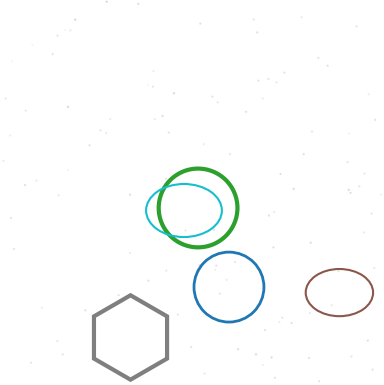[{"shape": "circle", "thickness": 2, "radius": 0.45, "center": [0.595, 0.254]}, {"shape": "circle", "thickness": 3, "radius": 0.51, "center": [0.514, 0.46]}, {"shape": "oval", "thickness": 1.5, "radius": 0.44, "center": [0.882, 0.24]}, {"shape": "hexagon", "thickness": 3, "radius": 0.55, "center": [0.339, 0.123]}, {"shape": "oval", "thickness": 1.5, "radius": 0.49, "center": [0.478, 0.453]}]